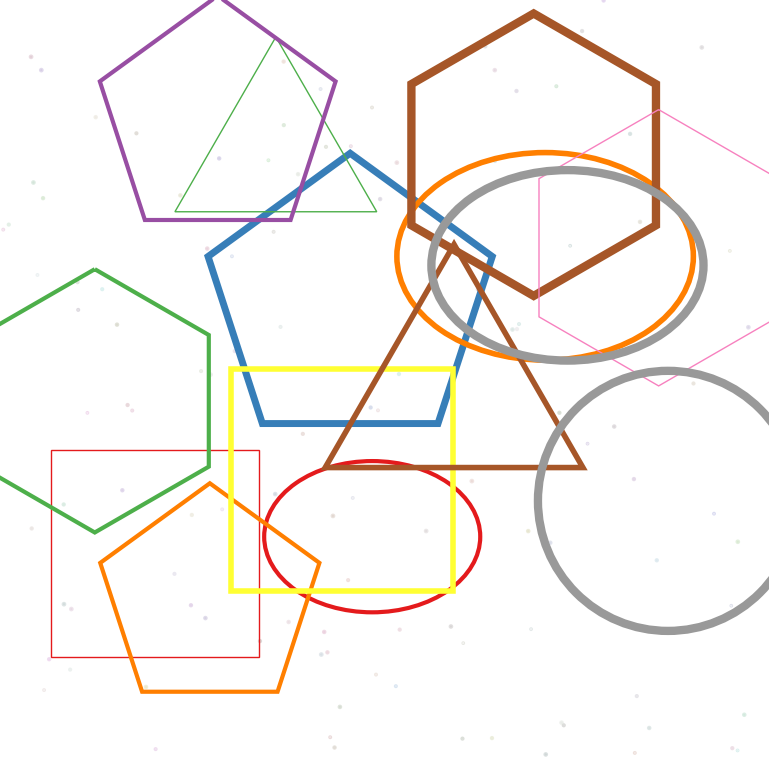[{"shape": "oval", "thickness": 1.5, "radius": 0.7, "center": [0.483, 0.303]}, {"shape": "square", "thickness": 0.5, "radius": 0.67, "center": [0.201, 0.281]}, {"shape": "pentagon", "thickness": 2.5, "radius": 0.97, "center": [0.455, 0.607]}, {"shape": "hexagon", "thickness": 1.5, "radius": 0.85, "center": [0.123, 0.479]}, {"shape": "triangle", "thickness": 0.5, "radius": 0.76, "center": [0.358, 0.801]}, {"shape": "pentagon", "thickness": 1.5, "radius": 0.8, "center": [0.283, 0.845]}, {"shape": "oval", "thickness": 2, "radius": 0.96, "center": [0.708, 0.667]}, {"shape": "pentagon", "thickness": 1.5, "radius": 0.75, "center": [0.273, 0.223]}, {"shape": "square", "thickness": 2, "radius": 0.72, "center": [0.444, 0.377]}, {"shape": "triangle", "thickness": 2, "radius": 0.97, "center": [0.59, 0.489]}, {"shape": "hexagon", "thickness": 3, "radius": 0.92, "center": [0.693, 0.799]}, {"shape": "hexagon", "thickness": 0.5, "radius": 0.9, "center": [0.855, 0.678]}, {"shape": "circle", "thickness": 3, "radius": 0.84, "center": [0.868, 0.35]}, {"shape": "oval", "thickness": 3, "radius": 0.88, "center": [0.737, 0.655]}]